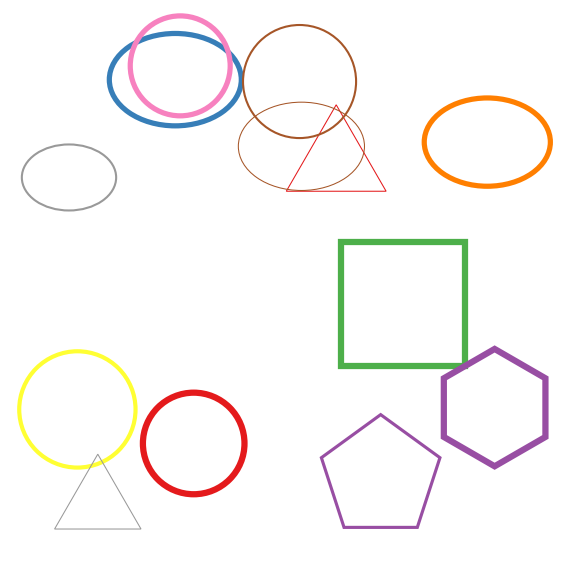[{"shape": "circle", "thickness": 3, "radius": 0.44, "center": [0.335, 0.231]}, {"shape": "triangle", "thickness": 0.5, "radius": 0.5, "center": [0.582, 0.718]}, {"shape": "oval", "thickness": 2.5, "radius": 0.57, "center": [0.304, 0.861]}, {"shape": "square", "thickness": 3, "radius": 0.54, "center": [0.698, 0.472]}, {"shape": "pentagon", "thickness": 1.5, "radius": 0.54, "center": [0.659, 0.173]}, {"shape": "hexagon", "thickness": 3, "radius": 0.51, "center": [0.857, 0.293]}, {"shape": "oval", "thickness": 2.5, "radius": 0.55, "center": [0.844, 0.753]}, {"shape": "circle", "thickness": 2, "radius": 0.5, "center": [0.134, 0.29]}, {"shape": "oval", "thickness": 0.5, "radius": 0.55, "center": [0.522, 0.746]}, {"shape": "circle", "thickness": 1, "radius": 0.49, "center": [0.519, 0.858]}, {"shape": "circle", "thickness": 2.5, "radius": 0.43, "center": [0.312, 0.885]}, {"shape": "oval", "thickness": 1, "radius": 0.41, "center": [0.119, 0.692]}, {"shape": "triangle", "thickness": 0.5, "radius": 0.43, "center": [0.169, 0.126]}]